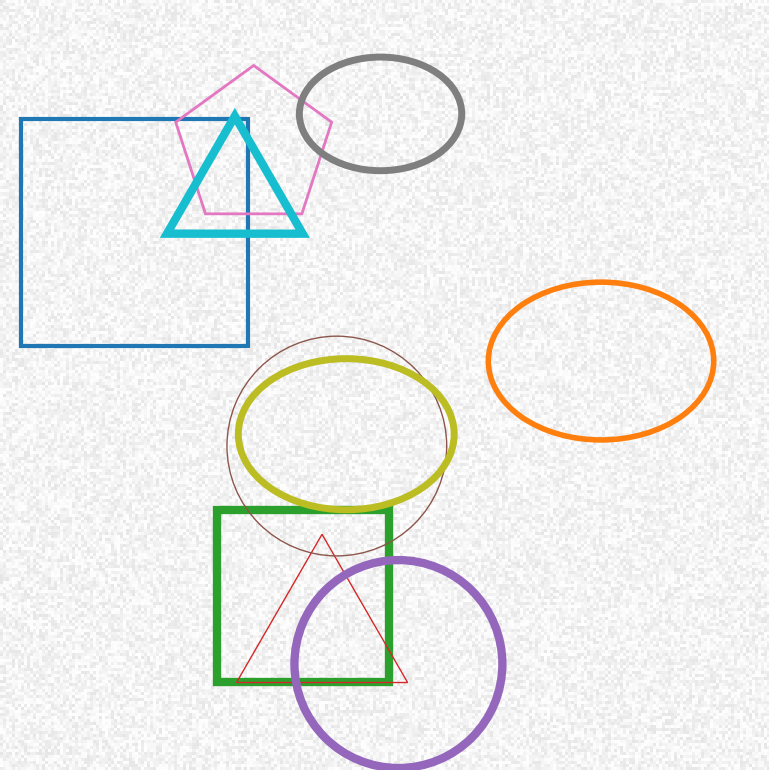[{"shape": "square", "thickness": 1.5, "radius": 0.74, "center": [0.175, 0.698]}, {"shape": "oval", "thickness": 2, "radius": 0.73, "center": [0.781, 0.531]}, {"shape": "square", "thickness": 3, "radius": 0.56, "center": [0.393, 0.226]}, {"shape": "triangle", "thickness": 0.5, "radius": 0.64, "center": [0.418, 0.178]}, {"shape": "circle", "thickness": 3, "radius": 0.68, "center": [0.517, 0.138]}, {"shape": "circle", "thickness": 0.5, "radius": 0.71, "center": [0.437, 0.421]}, {"shape": "pentagon", "thickness": 1, "radius": 0.53, "center": [0.329, 0.808]}, {"shape": "oval", "thickness": 2.5, "radius": 0.53, "center": [0.494, 0.852]}, {"shape": "oval", "thickness": 2.5, "radius": 0.7, "center": [0.45, 0.436]}, {"shape": "triangle", "thickness": 3, "radius": 0.51, "center": [0.305, 0.747]}]